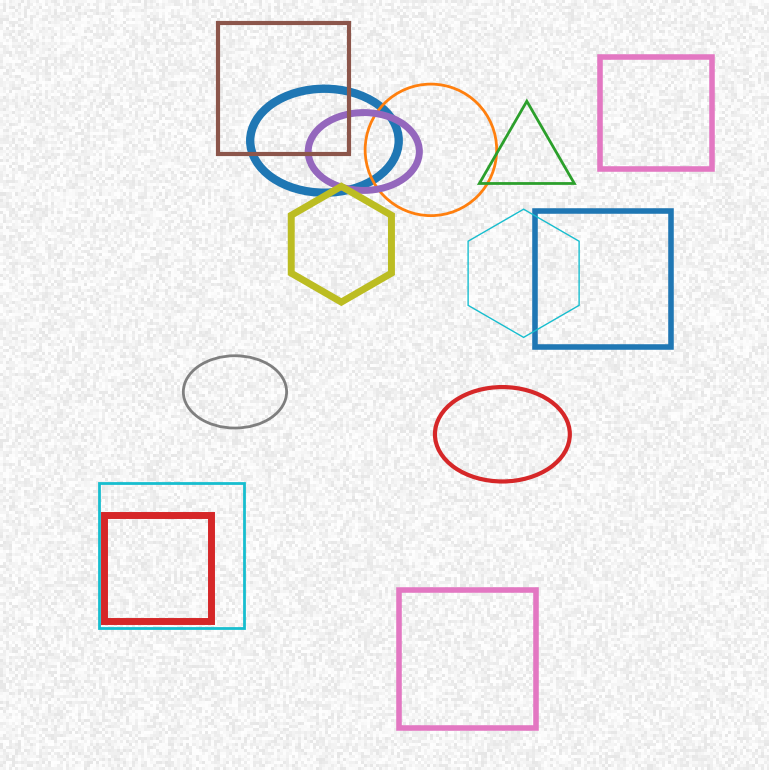[{"shape": "oval", "thickness": 3, "radius": 0.48, "center": [0.421, 0.817]}, {"shape": "square", "thickness": 2, "radius": 0.44, "center": [0.783, 0.638]}, {"shape": "circle", "thickness": 1, "radius": 0.43, "center": [0.56, 0.805]}, {"shape": "triangle", "thickness": 1, "radius": 0.36, "center": [0.684, 0.797]}, {"shape": "oval", "thickness": 1.5, "radius": 0.44, "center": [0.652, 0.436]}, {"shape": "square", "thickness": 2.5, "radius": 0.34, "center": [0.205, 0.262]}, {"shape": "oval", "thickness": 2.5, "radius": 0.36, "center": [0.472, 0.803]}, {"shape": "square", "thickness": 1.5, "radius": 0.42, "center": [0.368, 0.885]}, {"shape": "square", "thickness": 2, "radius": 0.36, "center": [0.852, 0.853]}, {"shape": "square", "thickness": 2, "radius": 0.45, "center": [0.607, 0.144]}, {"shape": "oval", "thickness": 1, "radius": 0.34, "center": [0.305, 0.491]}, {"shape": "hexagon", "thickness": 2.5, "radius": 0.38, "center": [0.443, 0.683]}, {"shape": "square", "thickness": 1, "radius": 0.47, "center": [0.223, 0.278]}, {"shape": "hexagon", "thickness": 0.5, "radius": 0.42, "center": [0.68, 0.645]}]